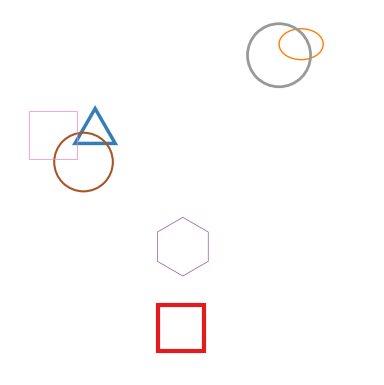[{"shape": "square", "thickness": 3, "radius": 0.3, "center": [0.47, 0.148]}, {"shape": "triangle", "thickness": 2.5, "radius": 0.3, "center": [0.247, 0.658]}, {"shape": "hexagon", "thickness": 0.5, "radius": 0.38, "center": [0.475, 0.359]}, {"shape": "oval", "thickness": 1, "radius": 0.29, "center": [0.782, 0.885]}, {"shape": "circle", "thickness": 1.5, "radius": 0.38, "center": [0.217, 0.579]}, {"shape": "square", "thickness": 0.5, "radius": 0.31, "center": [0.138, 0.65]}, {"shape": "circle", "thickness": 2, "radius": 0.41, "center": [0.725, 0.857]}]